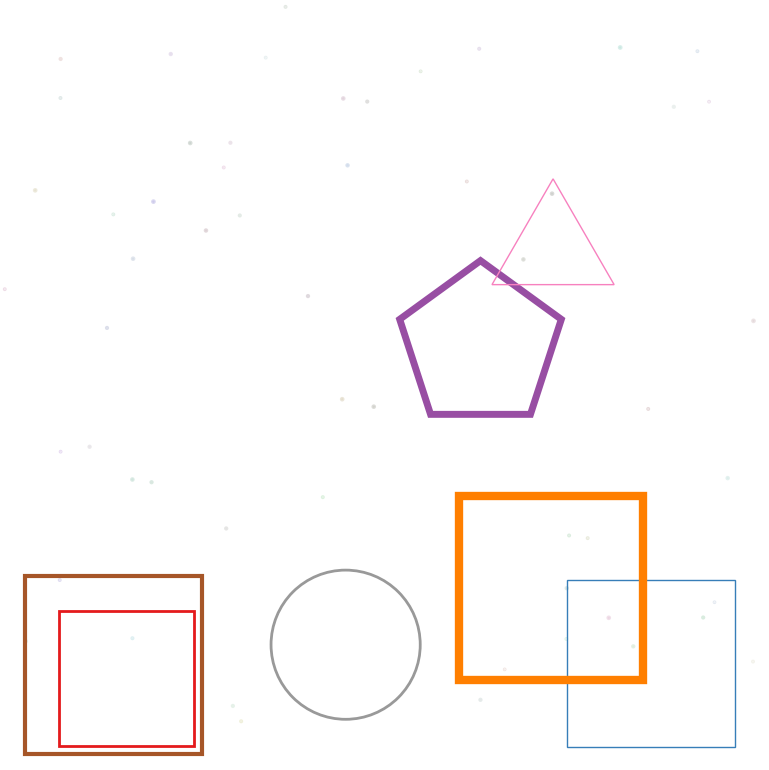[{"shape": "square", "thickness": 1, "radius": 0.44, "center": [0.164, 0.119]}, {"shape": "square", "thickness": 0.5, "radius": 0.54, "center": [0.845, 0.139]}, {"shape": "pentagon", "thickness": 2.5, "radius": 0.55, "center": [0.624, 0.551]}, {"shape": "square", "thickness": 3, "radius": 0.6, "center": [0.715, 0.236]}, {"shape": "square", "thickness": 1.5, "radius": 0.58, "center": [0.148, 0.137]}, {"shape": "triangle", "thickness": 0.5, "radius": 0.46, "center": [0.718, 0.676]}, {"shape": "circle", "thickness": 1, "radius": 0.48, "center": [0.449, 0.163]}]